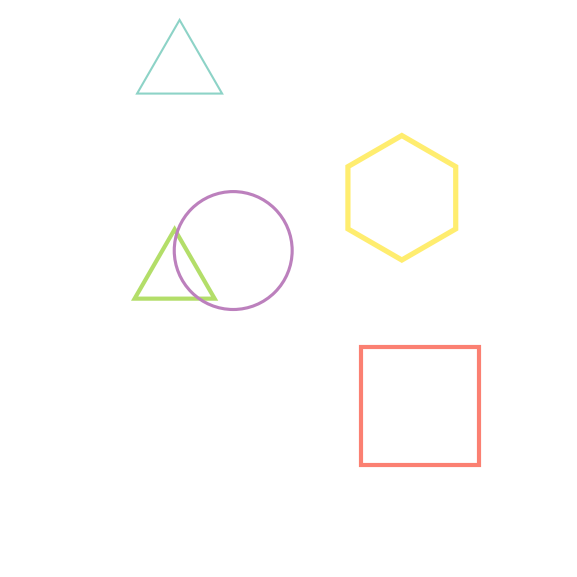[{"shape": "triangle", "thickness": 1, "radius": 0.42, "center": [0.311, 0.88]}, {"shape": "square", "thickness": 2, "radius": 0.51, "center": [0.727, 0.297]}, {"shape": "triangle", "thickness": 2, "radius": 0.4, "center": [0.302, 0.522]}, {"shape": "circle", "thickness": 1.5, "radius": 0.51, "center": [0.404, 0.565]}, {"shape": "hexagon", "thickness": 2.5, "radius": 0.54, "center": [0.696, 0.657]}]